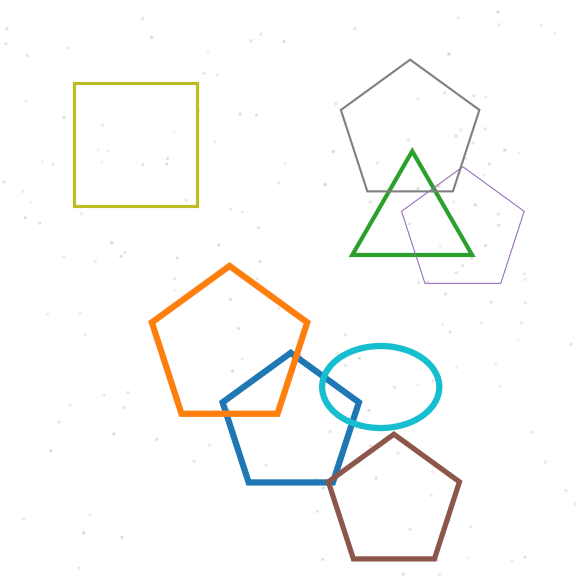[{"shape": "pentagon", "thickness": 3, "radius": 0.62, "center": [0.503, 0.264]}, {"shape": "pentagon", "thickness": 3, "radius": 0.71, "center": [0.397, 0.397]}, {"shape": "triangle", "thickness": 2, "radius": 0.6, "center": [0.714, 0.618]}, {"shape": "pentagon", "thickness": 0.5, "radius": 0.56, "center": [0.801, 0.599]}, {"shape": "pentagon", "thickness": 2.5, "radius": 0.6, "center": [0.682, 0.128]}, {"shape": "pentagon", "thickness": 1, "radius": 0.63, "center": [0.71, 0.77]}, {"shape": "square", "thickness": 1.5, "radius": 0.53, "center": [0.235, 0.749]}, {"shape": "oval", "thickness": 3, "radius": 0.51, "center": [0.659, 0.329]}]